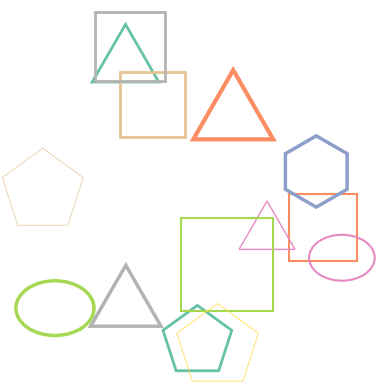[{"shape": "triangle", "thickness": 2, "radius": 0.5, "center": [0.326, 0.837]}, {"shape": "pentagon", "thickness": 2, "radius": 0.47, "center": [0.513, 0.113]}, {"shape": "triangle", "thickness": 3, "radius": 0.6, "center": [0.606, 0.698]}, {"shape": "square", "thickness": 1.5, "radius": 0.44, "center": [0.839, 0.409]}, {"shape": "hexagon", "thickness": 2.5, "radius": 0.46, "center": [0.821, 0.555]}, {"shape": "oval", "thickness": 1.5, "radius": 0.43, "center": [0.888, 0.331]}, {"shape": "triangle", "thickness": 1, "radius": 0.42, "center": [0.694, 0.394]}, {"shape": "square", "thickness": 1.5, "radius": 0.6, "center": [0.589, 0.313]}, {"shape": "oval", "thickness": 2.5, "radius": 0.51, "center": [0.143, 0.2]}, {"shape": "pentagon", "thickness": 0.5, "radius": 0.56, "center": [0.565, 0.1]}, {"shape": "pentagon", "thickness": 0.5, "radius": 0.55, "center": [0.111, 0.505]}, {"shape": "square", "thickness": 2, "radius": 0.42, "center": [0.395, 0.728]}, {"shape": "triangle", "thickness": 2.5, "radius": 0.53, "center": [0.327, 0.205]}, {"shape": "square", "thickness": 2, "radius": 0.45, "center": [0.338, 0.879]}]